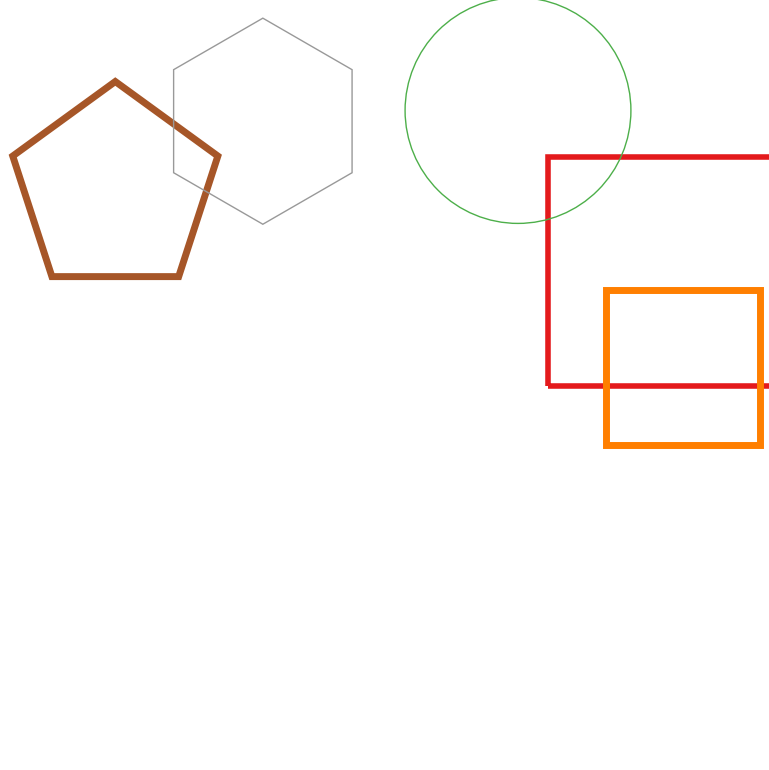[{"shape": "square", "thickness": 2, "radius": 0.74, "center": [0.86, 0.647]}, {"shape": "circle", "thickness": 0.5, "radius": 0.73, "center": [0.673, 0.857]}, {"shape": "square", "thickness": 2.5, "radius": 0.5, "center": [0.887, 0.522]}, {"shape": "pentagon", "thickness": 2.5, "radius": 0.7, "center": [0.15, 0.754]}, {"shape": "hexagon", "thickness": 0.5, "radius": 0.67, "center": [0.341, 0.843]}]